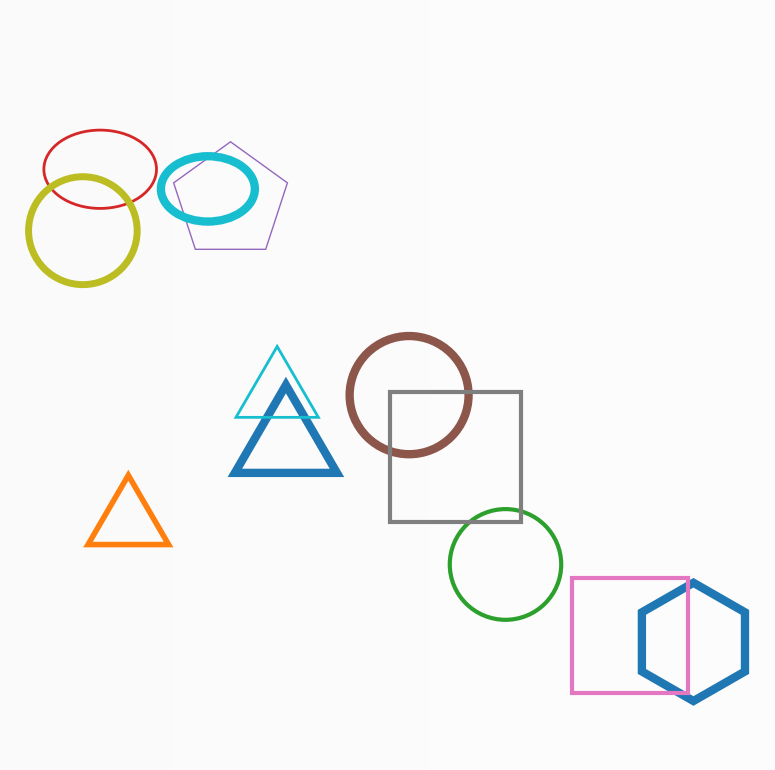[{"shape": "triangle", "thickness": 3, "radius": 0.38, "center": [0.369, 0.424]}, {"shape": "hexagon", "thickness": 3, "radius": 0.38, "center": [0.895, 0.166]}, {"shape": "triangle", "thickness": 2, "radius": 0.3, "center": [0.166, 0.323]}, {"shape": "circle", "thickness": 1.5, "radius": 0.36, "center": [0.652, 0.267]}, {"shape": "oval", "thickness": 1, "radius": 0.36, "center": [0.129, 0.78]}, {"shape": "pentagon", "thickness": 0.5, "radius": 0.39, "center": [0.297, 0.739]}, {"shape": "circle", "thickness": 3, "radius": 0.38, "center": [0.528, 0.487]}, {"shape": "square", "thickness": 1.5, "radius": 0.37, "center": [0.813, 0.174]}, {"shape": "square", "thickness": 1.5, "radius": 0.42, "center": [0.587, 0.406]}, {"shape": "circle", "thickness": 2.5, "radius": 0.35, "center": [0.107, 0.7]}, {"shape": "oval", "thickness": 3, "radius": 0.3, "center": [0.268, 0.755]}, {"shape": "triangle", "thickness": 1, "radius": 0.31, "center": [0.358, 0.489]}]